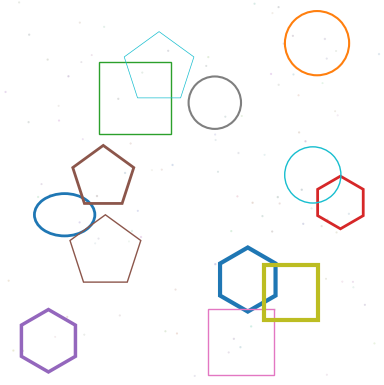[{"shape": "oval", "thickness": 2, "radius": 0.39, "center": [0.168, 0.442]}, {"shape": "hexagon", "thickness": 3, "radius": 0.42, "center": [0.644, 0.274]}, {"shape": "circle", "thickness": 1.5, "radius": 0.42, "center": [0.823, 0.888]}, {"shape": "square", "thickness": 1, "radius": 0.47, "center": [0.35, 0.746]}, {"shape": "hexagon", "thickness": 2, "radius": 0.34, "center": [0.884, 0.474]}, {"shape": "hexagon", "thickness": 2.5, "radius": 0.41, "center": [0.126, 0.115]}, {"shape": "pentagon", "thickness": 1, "radius": 0.48, "center": [0.274, 0.345]}, {"shape": "pentagon", "thickness": 2, "radius": 0.42, "center": [0.268, 0.539]}, {"shape": "square", "thickness": 1, "radius": 0.43, "center": [0.625, 0.111]}, {"shape": "circle", "thickness": 1.5, "radius": 0.34, "center": [0.558, 0.733]}, {"shape": "square", "thickness": 3, "radius": 0.35, "center": [0.756, 0.241]}, {"shape": "circle", "thickness": 1, "radius": 0.36, "center": [0.813, 0.546]}, {"shape": "pentagon", "thickness": 0.5, "radius": 0.48, "center": [0.413, 0.823]}]